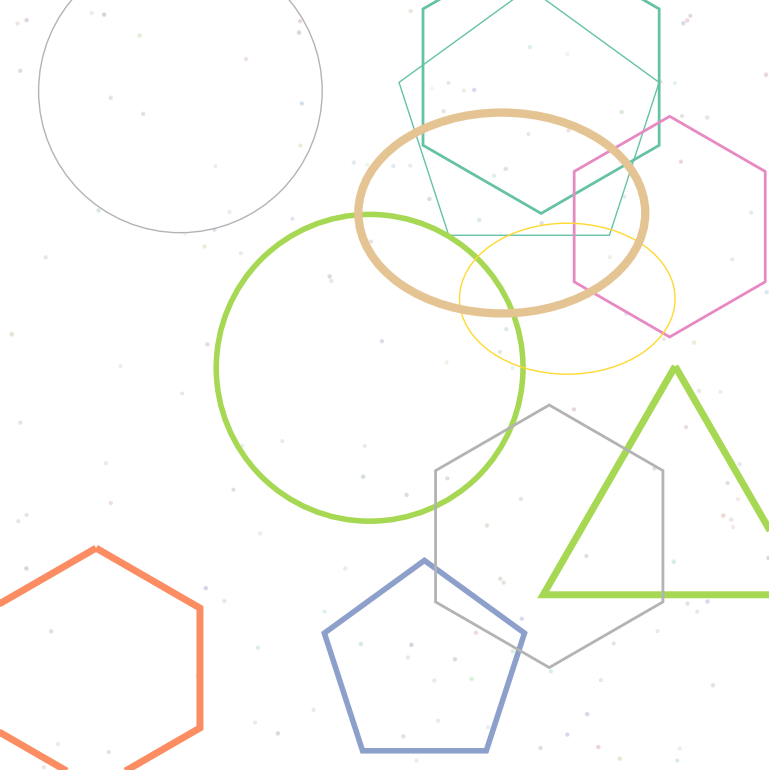[{"shape": "hexagon", "thickness": 1, "radius": 0.89, "center": [0.703, 0.9]}, {"shape": "pentagon", "thickness": 0.5, "radius": 0.89, "center": [0.687, 0.838]}, {"shape": "hexagon", "thickness": 2.5, "radius": 0.78, "center": [0.125, 0.132]}, {"shape": "pentagon", "thickness": 2, "radius": 0.68, "center": [0.551, 0.136]}, {"shape": "hexagon", "thickness": 1, "radius": 0.72, "center": [0.87, 0.706]}, {"shape": "circle", "thickness": 2, "radius": 1.0, "center": [0.48, 0.522]}, {"shape": "triangle", "thickness": 2.5, "radius": 0.99, "center": [0.877, 0.326]}, {"shape": "oval", "thickness": 0.5, "radius": 0.7, "center": [0.737, 0.612]}, {"shape": "oval", "thickness": 3, "radius": 0.93, "center": [0.652, 0.723]}, {"shape": "circle", "thickness": 0.5, "radius": 0.92, "center": [0.234, 0.882]}, {"shape": "hexagon", "thickness": 1, "radius": 0.85, "center": [0.713, 0.304]}]